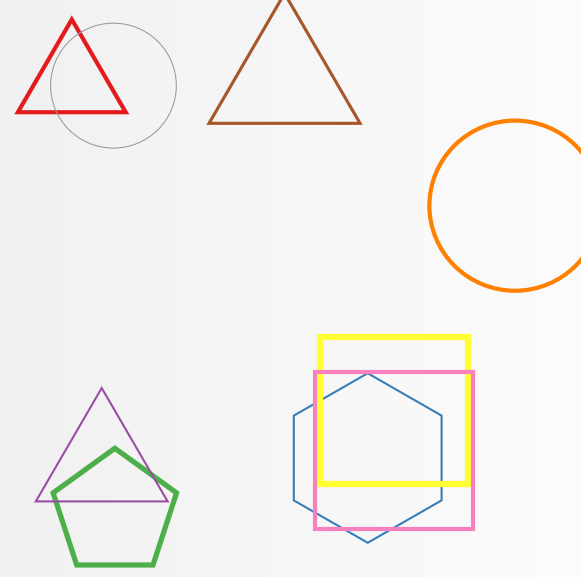[{"shape": "triangle", "thickness": 2, "radius": 0.54, "center": [0.124, 0.858]}, {"shape": "hexagon", "thickness": 1, "radius": 0.73, "center": [0.633, 0.206]}, {"shape": "pentagon", "thickness": 2.5, "radius": 0.56, "center": [0.198, 0.111]}, {"shape": "triangle", "thickness": 1, "radius": 0.65, "center": [0.175, 0.196]}, {"shape": "circle", "thickness": 2, "radius": 0.74, "center": [0.886, 0.643]}, {"shape": "square", "thickness": 3, "radius": 0.64, "center": [0.678, 0.288]}, {"shape": "triangle", "thickness": 1.5, "radius": 0.75, "center": [0.49, 0.861]}, {"shape": "square", "thickness": 2, "radius": 0.68, "center": [0.678, 0.219]}, {"shape": "circle", "thickness": 0.5, "radius": 0.54, "center": [0.195, 0.851]}]